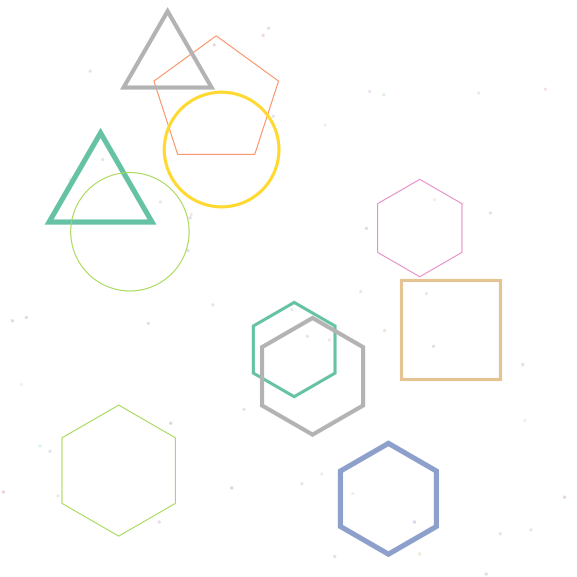[{"shape": "hexagon", "thickness": 1.5, "radius": 0.41, "center": [0.509, 0.394]}, {"shape": "triangle", "thickness": 2.5, "radius": 0.51, "center": [0.174, 0.666]}, {"shape": "pentagon", "thickness": 0.5, "radius": 0.57, "center": [0.374, 0.824]}, {"shape": "hexagon", "thickness": 2.5, "radius": 0.48, "center": [0.673, 0.135]}, {"shape": "hexagon", "thickness": 0.5, "radius": 0.42, "center": [0.727, 0.604]}, {"shape": "circle", "thickness": 0.5, "radius": 0.51, "center": [0.225, 0.598]}, {"shape": "hexagon", "thickness": 0.5, "radius": 0.57, "center": [0.206, 0.184]}, {"shape": "circle", "thickness": 1.5, "radius": 0.5, "center": [0.384, 0.74]}, {"shape": "square", "thickness": 1.5, "radius": 0.43, "center": [0.779, 0.429]}, {"shape": "hexagon", "thickness": 2, "radius": 0.51, "center": [0.541, 0.348]}, {"shape": "triangle", "thickness": 2, "radius": 0.44, "center": [0.29, 0.892]}]